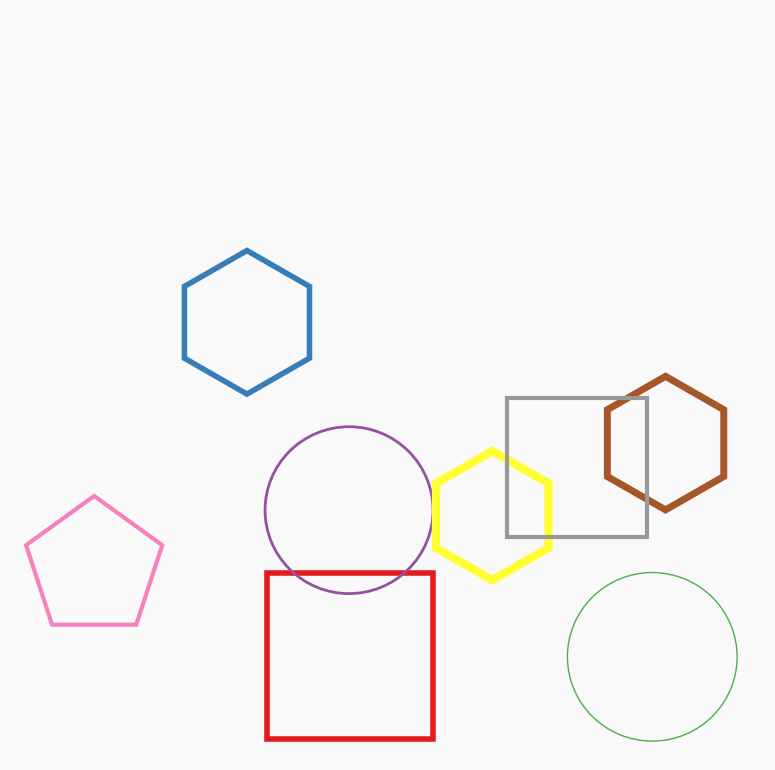[{"shape": "square", "thickness": 2, "radius": 0.54, "center": [0.451, 0.148]}, {"shape": "hexagon", "thickness": 2, "radius": 0.47, "center": [0.319, 0.581]}, {"shape": "circle", "thickness": 0.5, "radius": 0.55, "center": [0.842, 0.147]}, {"shape": "circle", "thickness": 1, "radius": 0.54, "center": [0.45, 0.337]}, {"shape": "hexagon", "thickness": 3, "radius": 0.42, "center": [0.635, 0.33]}, {"shape": "hexagon", "thickness": 2.5, "radius": 0.43, "center": [0.859, 0.425]}, {"shape": "pentagon", "thickness": 1.5, "radius": 0.46, "center": [0.121, 0.263]}, {"shape": "square", "thickness": 1.5, "radius": 0.45, "center": [0.745, 0.392]}]